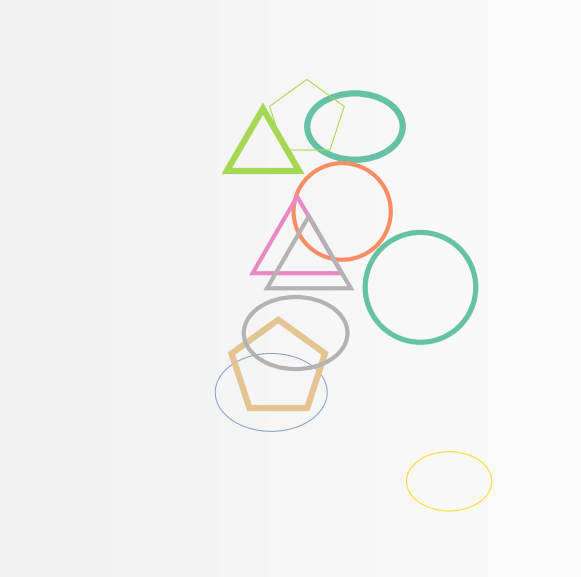[{"shape": "oval", "thickness": 3, "radius": 0.41, "center": [0.611, 0.78]}, {"shape": "circle", "thickness": 2.5, "radius": 0.48, "center": [0.723, 0.502]}, {"shape": "circle", "thickness": 2, "radius": 0.42, "center": [0.589, 0.633]}, {"shape": "oval", "thickness": 0.5, "radius": 0.48, "center": [0.467, 0.32]}, {"shape": "triangle", "thickness": 2, "radius": 0.44, "center": [0.511, 0.57]}, {"shape": "pentagon", "thickness": 0.5, "radius": 0.34, "center": [0.528, 0.794]}, {"shape": "triangle", "thickness": 3, "radius": 0.36, "center": [0.452, 0.739]}, {"shape": "oval", "thickness": 0.5, "radius": 0.37, "center": [0.773, 0.166]}, {"shape": "pentagon", "thickness": 3, "radius": 0.42, "center": [0.479, 0.361]}, {"shape": "oval", "thickness": 2, "radius": 0.45, "center": [0.509, 0.422]}, {"shape": "triangle", "thickness": 2, "radius": 0.42, "center": [0.531, 0.542]}]